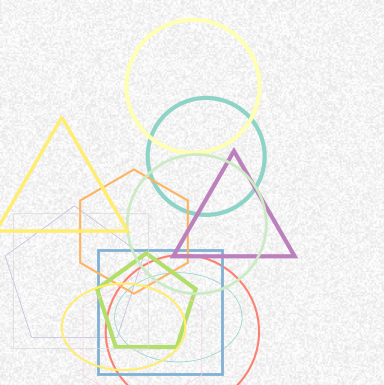[{"shape": "circle", "thickness": 3, "radius": 0.76, "center": [0.536, 0.594]}, {"shape": "oval", "thickness": 0.5, "radius": 0.83, "center": [0.463, 0.176]}, {"shape": "circle", "thickness": 3, "radius": 0.86, "center": [0.501, 0.776]}, {"shape": "pentagon", "thickness": 0.5, "radius": 0.95, "center": [0.193, 0.276]}, {"shape": "circle", "thickness": 1.5, "radius": 1.0, "center": [0.474, 0.139]}, {"shape": "square", "thickness": 2, "radius": 0.81, "center": [0.416, 0.189]}, {"shape": "hexagon", "thickness": 1.5, "radius": 0.81, "center": [0.348, 0.398]}, {"shape": "pentagon", "thickness": 3, "radius": 0.67, "center": [0.38, 0.208]}, {"shape": "hexagon", "thickness": 0.5, "radius": 0.89, "center": [0.37, 0.115]}, {"shape": "square", "thickness": 0.5, "radius": 0.88, "center": [0.209, 0.271]}, {"shape": "triangle", "thickness": 3, "radius": 0.91, "center": [0.608, 0.425]}, {"shape": "circle", "thickness": 2, "radius": 0.9, "center": [0.511, 0.418]}, {"shape": "triangle", "thickness": 2.5, "radius": 0.99, "center": [0.161, 0.498]}, {"shape": "oval", "thickness": 1.5, "radius": 0.8, "center": [0.321, 0.151]}]